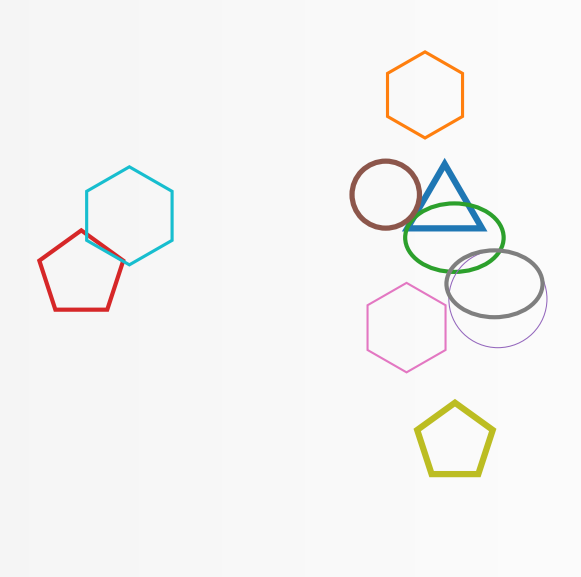[{"shape": "triangle", "thickness": 3, "radius": 0.37, "center": [0.765, 0.641]}, {"shape": "hexagon", "thickness": 1.5, "radius": 0.37, "center": [0.731, 0.835]}, {"shape": "oval", "thickness": 2, "radius": 0.42, "center": [0.782, 0.588]}, {"shape": "pentagon", "thickness": 2, "radius": 0.38, "center": [0.14, 0.524]}, {"shape": "circle", "thickness": 0.5, "radius": 0.42, "center": [0.857, 0.481]}, {"shape": "circle", "thickness": 2.5, "radius": 0.29, "center": [0.664, 0.662]}, {"shape": "hexagon", "thickness": 1, "radius": 0.39, "center": [0.699, 0.432]}, {"shape": "oval", "thickness": 2, "radius": 0.41, "center": [0.851, 0.508]}, {"shape": "pentagon", "thickness": 3, "radius": 0.34, "center": [0.783, 0.233]}, {"shape": "hexagon", "thickness": 1.5, "radius": 0.42, "center": [0.223, 0.625]}]